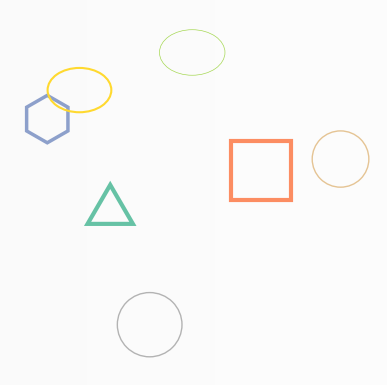[{"shape": "triangle", "thickness": 3, "radius": 0.34, "center": [0.284, 0.452]}, {"shape": "square", "thickness": 3, "radius": 0.38, "center": [0.673, 0.558]}, {"shape": "hexagon", "thickness": 2.5, "radius": 0.31, "center": [0.122, 0.691]}, {"shape": "oval", "thickness": 0.5, "radius": 0.42, "center": [0.496, 0.864]}, {"shape": "oval", "thickness": 1.5, "radius": 0.41, "center": [0.205, 0.766]}, {"shape": "circle", "thickness": 1, "radius": 0.37, "center": [0.879, 0.587]}, {"shape": "circle", "thickness": 1, "radius": 0.42, "center": [0.386, 0.157]}]